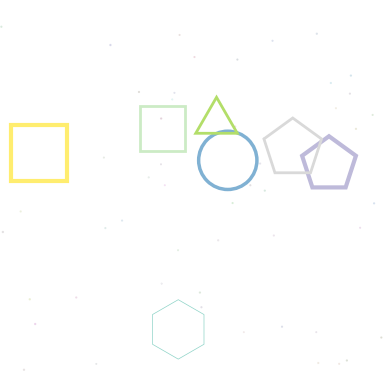[{"shape": "hexagon", "thickness": 0.5, "radius": 0.39, "center": [0.463, 0.144]}, {"shape": "pentagon", "thickness": 3, "radius": 0.37, "center": [0.855, 0.573]}, {"shape": "circle", "thickness": 2.5, "radius": 0.38, "center": [0.592, 0.584]}, {"shape": "triangle", "thickness": 2, "radius": 0.31, "center": [0.562, 0.685]}, {"shape": "pentagon", "thickness": 2, "radius": 0.39, "center": [0.76, 0.615]}, {"shape": "square", "thickness": 2, "radius": 0.29, "center": [0.422, 0.667]}, {"shape": "square", "thickness": 3, "radius": 0.36, "center": [0.101, 0.602]}]